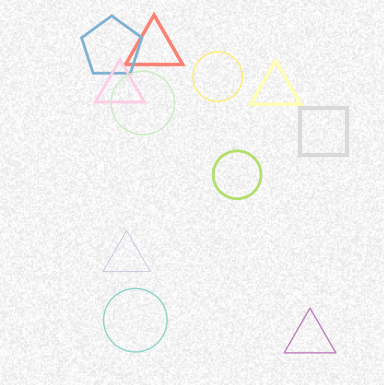[{"shape": "circle", "thickness": 1, "radius": 0.41, "center": [0.352, 0.168]}, {"shape": "triangle", "thickness": 2.5, "radius": 0.38, "center": [0.716, 0.767]}, {"shape": "triangle", "thickness": 0.5, "radius": 0.35, "center": [0.329, 0.33]}, {"shape": "triangle", "thickness": 2.5, "radius": 0.43, "center": [0.4, 0.875]}, {"shape": "pentagon", "thickness": 2, "radius": 0.41, "center": [0.29, 0.876]}, {"shape": "circle", "thickness": 2, "radius": 0.31, "center": [0.616, 0.546]}, {"shape": "triangle", "thickness": 2, "radius": 0.37, "center": [0.312, 0.772]}, {"shape": "square", "thickness": 3, "radius": 0.31, "center": [0.84, 0.659]}, {"shape": "triangle", "thickness": 1, "radius": 0.39, "center": [0.805, 0.122]}, {"shape": "circle", "thickness": 1, "radius": 0.41, "center": [0.371, 0.733]}, {"shape": "circle", "thickness": 1, "radius": 0.32, "center": [0.565, 0.801]}]